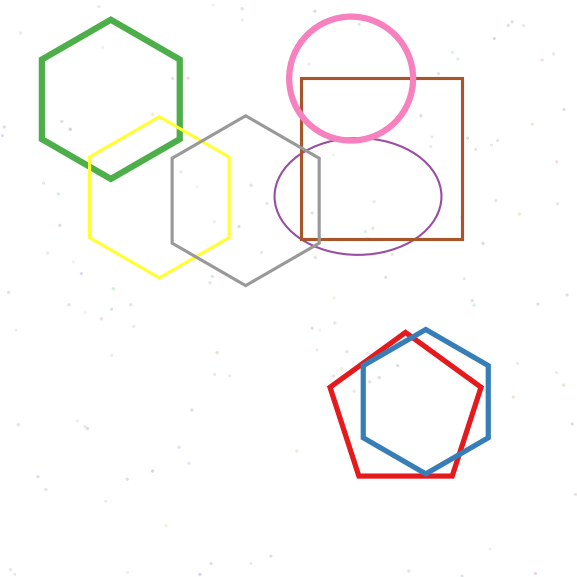[{"shape": "pentagon", "thickness": 2.5, "radius": 0.69, "center": [0.702, 0.286]}, {"shape": "hexagon", "thickness": 2.5, "radius": 0.62, "center": [0.737, 0.304]}, {"shape": "hexagon", "thickness": 3, "radius": 0.69, "center": [0.192, 0.827]}, {"shape": "oval", "thickness": 1, "radius": 0.72, "center": [0.62, 0.659]}, {"shape": "hexagon", "thickness": 1.5, "radius": 0.7, "center": [0.276, 0.657]}, {"shape": "square", "thickness": 1.5, "radius": 0.7, "center": [0.66, 0.724]}, {"shape": "circle", "thickness": 3, "radius": 0.54, "center": [0.608, 0.863]}, {"shape": "hexagon", "thickness": 1.5, "radius": 0.74, "center": [0.425, 0.652]}]